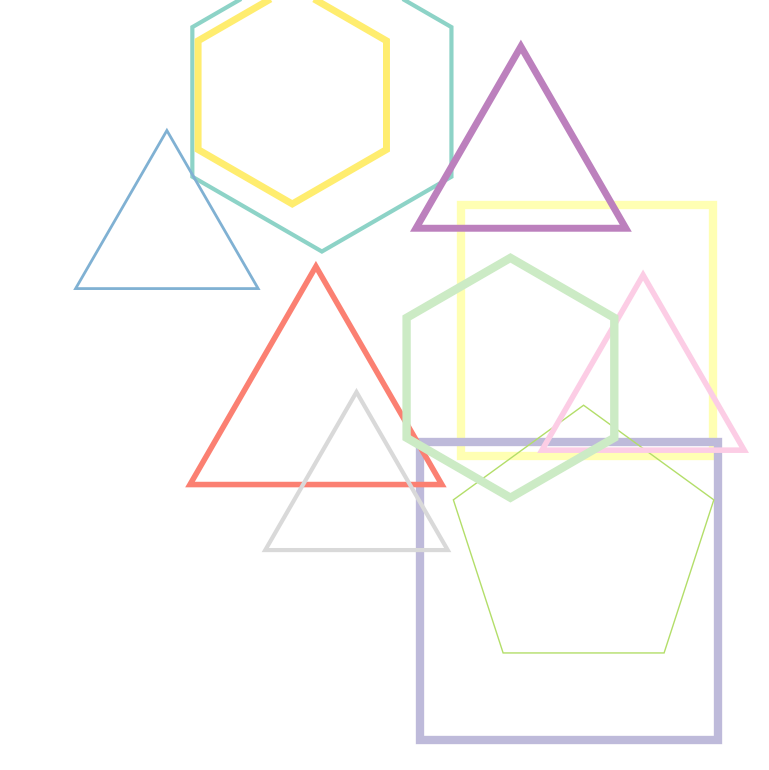[{"shape": "hexagon", "thickness": 1.5, "radius": 0.97, "center": [0.418, 0.868]}, {"shape": "square", "thickness": 3, "radius": 0.82, "center": [0.762, 0.571]}, {"shape": "square", "thickness": 3, "radius": 0.97, "center": [0.738, 0.232]}, {"shape": "triangle", "thickness": 2, "radius": 0.94, "center": [0.41, 0.465]}, {"shape": "triangle", "thickness": 1, "radius": 0.68, "center": [0.217, 0.694]}, {"shape": "pentagon", "thickness": 0.5, "radius": 0.89, "center": [0.758, 0.296]}, {"shape": "triangle", "thickness": 2, "radius": 0.76, "center": [0.835, 0.491]}, {"shape": "triangle", "thickness": 1.5, "radius": 0.68, "center": [0.463, 0.354]}, {"shape": "triangle", "thickness": 2.5, "radius": 0.79, "center": [0.676, 0.782]}, {"shape": "hexagon", "thickness": 3, "radius": 0.78, "center": [0.663, 0.509]}, {"shape": "hexagon", "thickness": 2.5, "radius": 0.71, "center": [0.38, 0.876]}]